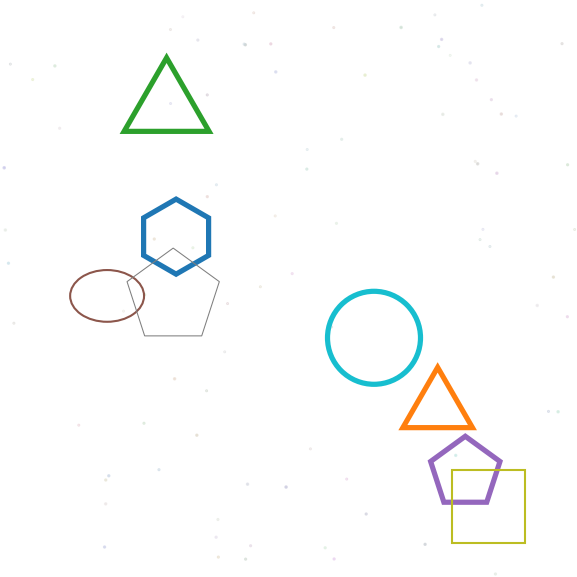[{"shape": "hexagon", "thickness": 2.5, "radius": 0.32, "center": [0.305, 0.589]}, {"shape": "triangle", "thickness": 2.5, "radius": 0.35, "center": [0.758, 0.293]}, {"shape": "triangle", "thickness": 2.5, "radius": 0.42, "center": [0.288, 0.814]}, {"shape": "pentagon", "thickness": 2.5, "radius": 0.32, "center": [0.806, 0.181]}, {"shape": "oval", "thickness": 1, "radius": 0.32, "center": [0.185, 0.487]}, {"shape": "pentagon", "thickness": 0.5, "radius": 0.42, "center": [0.3, 0.485]}, {"shape": "square", "thickness": 1, "radius": 0.32, "center": [0.847, 0.121]}, {"shape": "circle", "thickness": 2.5, "radius": 0.4, "center": [0.648, 0.414]}]